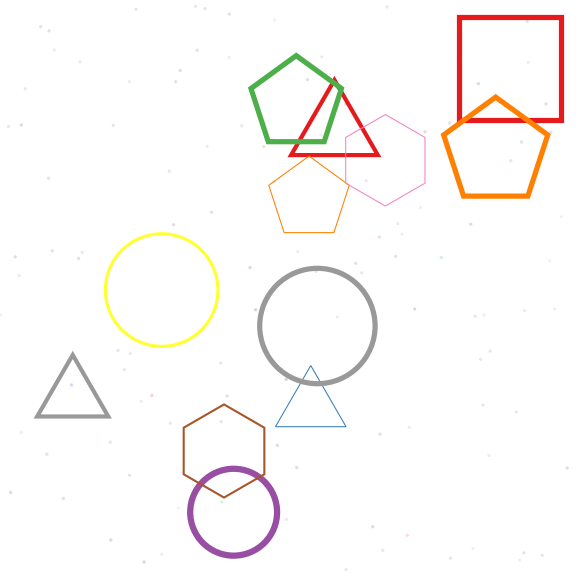[{"shape": "triangle", "thickness": 2, "radius": 0.43, "center": [0.579, 0.774]}, {"shape": "square", "thickness": 2.5, "radius": 0.44, "center": [0.883, 0.88]}, {"shape": "triangle", "thickness": 0.5, "radius": 0.35, "center": [0.538, 0.296]}, {"shape": "pentagon", "thickness": 2.5, "radius": 0.41, "center": [0.513, 0.82]}, {"shape": "circle", "thickness": 3, "radius": 0.38, "center": [0.405, 0.112]}, {"shape": "pentagon", "thickness": 0.5, "radius": 0.37, "center": [0.535, 0.656]}, {"shape": "pentagon", "thickness": 2.5, "radius": 0.47, "center": [0.858, 0.736]}, {"shape": "circle", "thickness": 1.5, "radius": 0.49, "center": [0.28, 0.497]}, {"shape": "hexagon", "thickness": 1, "radius": 0.4, "center": [0.388, 0.218]}, {"shape": "hexagon", "thickness": 0.5, "radius": 0.4, "center": [0.667, 0.722]}, {"shape": "triangle", "thickness": 2, "radius": 0.36, "center": [0.126, 0.313]}, {"shape": "circle", "thickness": 2.5, "radius": 0.5, "center": [0.55, 0.435]}]